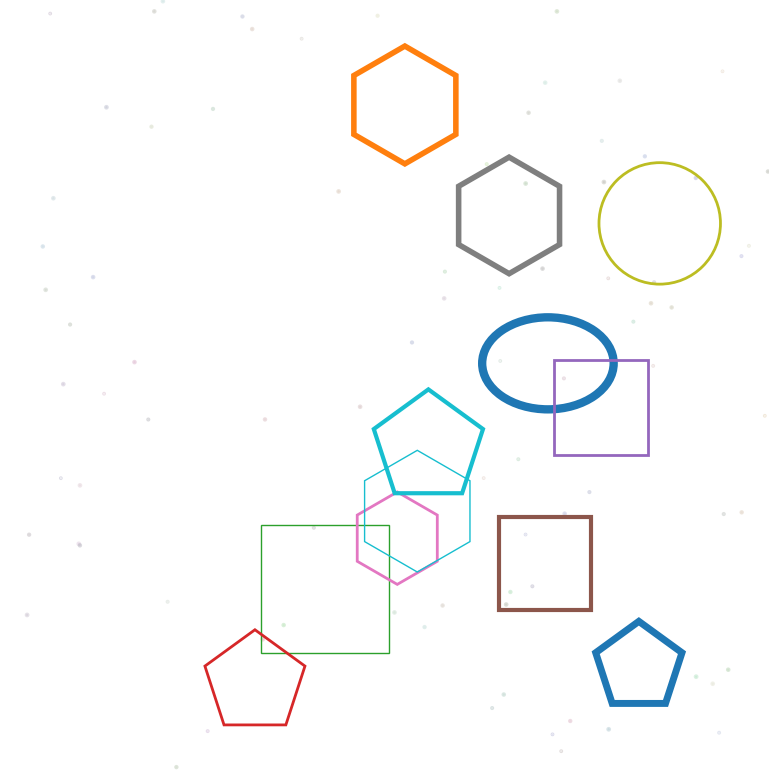[{"shape": "pentagon", "thickness": 2.5, "radius": 0.29, "center": [0.83, 0.134]}, {"shape": "oval", "thickness": 3, "radius": 0.43, "center": [0.712, 0.528]}, {"shape": "hexagon", "thickness": 2, "radius": 0.38, "center": [0.526, 0.864]}, {"shape": "square", "thickness": 0.5, "radius": 0.42, "center": [0.422, 0.235]}, {"shape": "pentagon", "thickness": 1, "radius": 0.34, "center": [0.331, 0.114]}, {"shape": "square", "thickness": 1, "radius": 0.31, "center": [0.781, 0.471]}, {"shape": "square", "thickness": 1.5, "radius": 0.3, "center": [0.708, 0.268]}, {"shape": "hexagon", "thickness": 1, "radius": 0.3, "center": [0.516, 0.301]}, {"shape": "hexagon", "thickness": 2, "radius": 0.38, "center": [0.661, 0.72]}, {"shape": "circle", "thickness": 1, "radius": 0.39, "center": [0.857, 0.71]}, {"shape": "hexagon", "thickness": 0.5, "radius": 0.4, "center": [0.542, 0.336]}, {"shape": "pentagon", "thickness": 1.5, "radius": 0.37, "center": [0.556, 0.42]}]